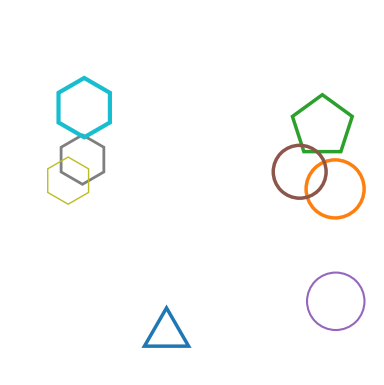[{"shape": "triangle", "thickness": 2.5, "radius": 0.33, "center": [0.433, 0.134]}, {"shape": "circle", "thickness": 2.5, "radius": 0.38, "center": [0.87, 0.509]}, {"shape": "pentagon", "thickness": 2.5, "radius": 0.41, "center": [0.837, 0.672]}, {"shape": "circle", "thickness": 1.5, "radius": 0.37, "center": [0.872, 0.217]}, {"shape": "circle", "thickness": 2.5, "radius": 0.34, "center": [0.778, 0.554]}, {"shape": "hexagon", "thickness": 2, "radius": 0.32, "center": [0.214, 0.585]}, {"shape": "hexagon", "thickness": 1, "radius": 0.31, "center": [0.177, 0.531]}, {"shape": "hexagon", "thickness": 3, "radius": 0.39, "center": [0.219, 0.72]}]